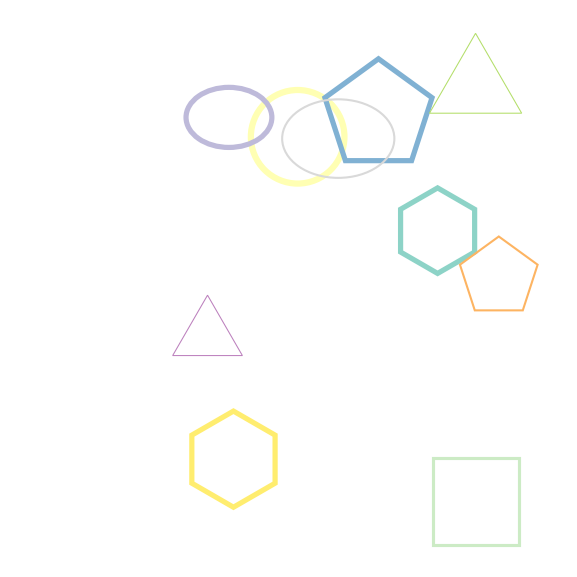[{"shape": "hexagon", "thickness": 2.5, "radius": 0.37, "center": [0.758, 0.6]}, {"shape": "circle", "thickness": 3, "radius": 0.41, "center": [0.515, 0.762]}, {"shape": "oval", "thickness": 2.5, "radius": 0.37, "center": [0.396, 0.796]}, {"shape": "pentagon", "thickness": 2.5, "radius": 0.49, "center": [0.655, 0.8]}, {"shape": "pentagon", "thickness": 1, "radius": 0.35, "center": [0.864, 0.519]}, {"shape": "triangle", "thickness": 0.5, "radius": 0.46, "center": [0.823, 0.849]}, {"shape": "oval", "thickness": 1, "radius": 0.49, "center": [0.586, 0.759]}, {"shape": "triangle", "thickness": 0.5, "radius": 0.35, "center": [0.359, 0.418]}, {"shape": "square", "thickness": 1.5, "radius": 0.38, "center": [0.824, 0.131]}, {"shape": "hexagon", "thickness": 2.5, "radius": 0.42, "center": [0.404, 0.204]}]